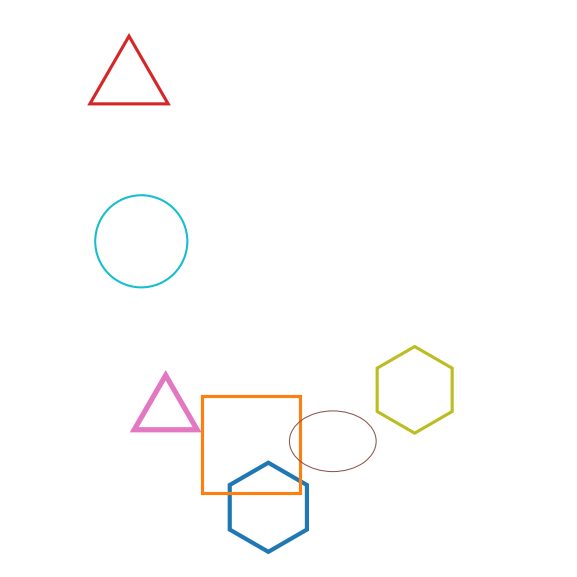[{"shape": "hexagon", "thickness": 2, "radius": 0.39, "center": [0.465, 0.121]}, {"shape": "square", "thickness": 1.5, "radius": 0.42, "center": [0.435, 0.229]}, {"shape": "triangle", "thickness": 1.5, "radius": 0.39, "center": [0.223, 0.858]}, {"shape": "oval", "thickness": 0.5, "radius": 0.38, "center": [0.576, 0.235]}, {"shape": "triangle", "thickness": 2.5, "radius": 0.31, "center": [0.287, 0.286]}, {"shape": "hexagon", "thickness": 1.5, "radius": 0.37, "center": [0.718, 0.324]}, {"shape": "circle", "thickness": 1, "radius": 0.4, "center": [0.245, 0.581]}]